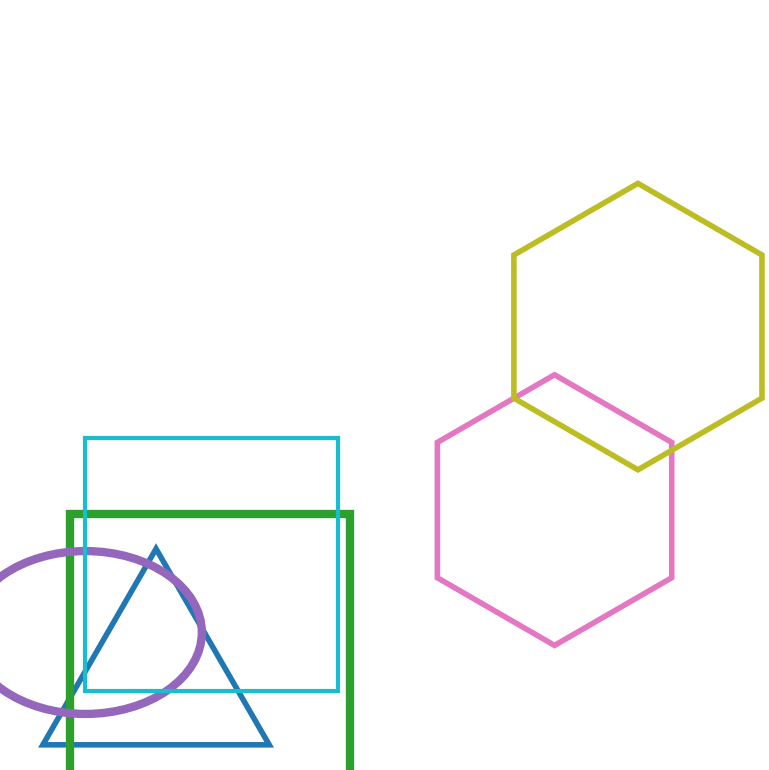[{"shape": "triangle", "thickness": 2, "radius": 0.85, "center": [0.203, 0.118]}, {"shape": "square", "thickness": 3, "radius": 0.91, "center": [0.273, 0.151]}, {"shape": "oval", "thickness": 3, "radius": 0.76, "center": [0.111, 0.179]}, {"shape": "hexagon", "thickness": 2, "radius": 0.88, "center": [0.72, 0.338]}, {"shape": "hexagon", "thickness": 2, "radius": 0.93, "center": [0.828, 0.576]}, {"shape": "square", "thickness": 1.5, "radius": 0.82, "center": [0.275, 0.267]}]